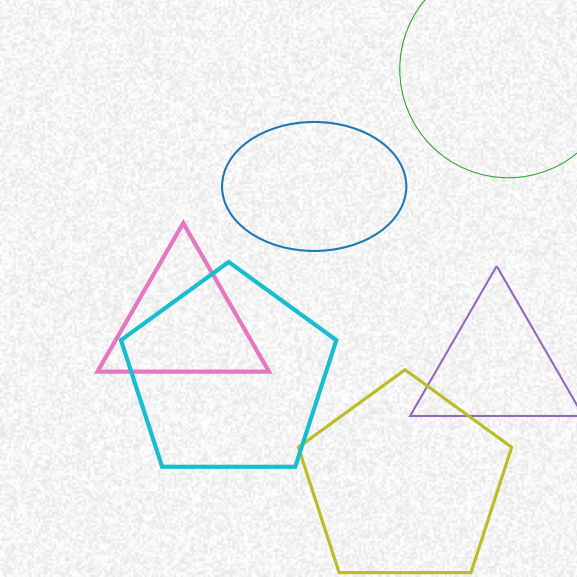[{"shape": "oval", "thickness": 1, "radius": 0.8, "center": [0.544, 0.676]}, {"shape": "circle", "thickness": 0.5, "radius": 0.94, "center": [0.88, 0.879]}, {"shape": "triangle", "thickness": 1, "radius": 0.87, "center": [0.86, 0.365]}, {"shape": "triangle", "thickness": 2, "radius": 0.86, "center": [0.317, 0.441]}, {"shape": "pentagon", "thickness": 1.5, "radius": 0.97, "center": [0.701, 0.165]}, {"shape": "pentagon", "thickness": 2, "radius": 0.98, "center": [0.396, 0.349]}]